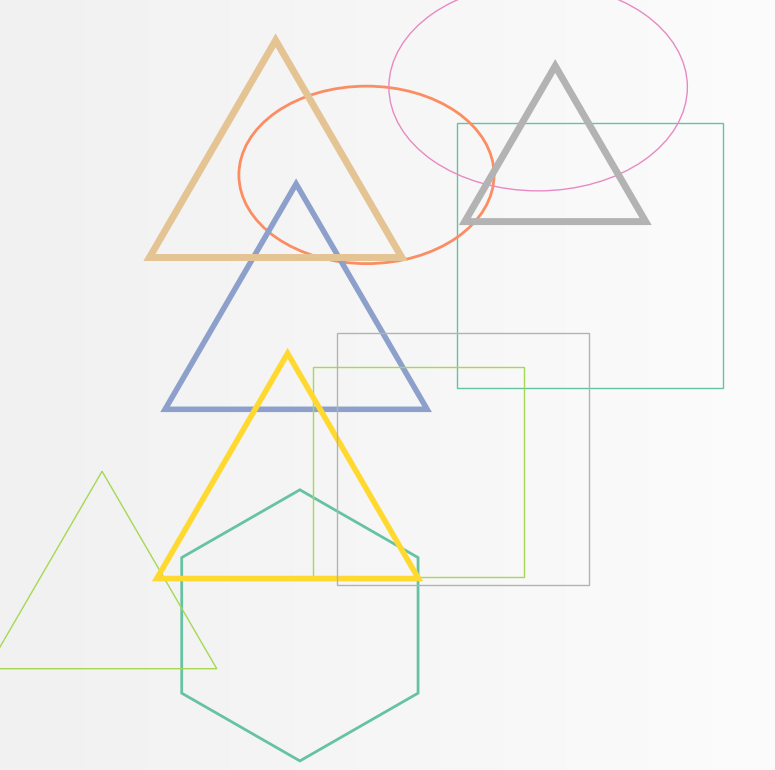[{"shape": "square", "thickness": 0.5, "radius": 0.86, "center": [0.761, 0.668]}, {"shape": "hexagon", "thickness": 1, "radius": 0.88, "center": [0.387, 0.188]}, {"shape": "oval", "thickness": 1, "radius": 0.82, "center": [0.473, 0.773]}, {"shape": "triangle", "thickness": 2, "radius": 0.98, "center": [0.382, 0.566]}, {"shape": "oval", "thickness": 0.5, "radius": 0.96, "center": [0.694, 0.887]}, {"shape": "square", "thickness": 0.5, "radius": 0.68, "center": [0.54, 0.387]}, {"shape": "triangle", "thickness": 0.5, "radius": 0.85, "center": [0.132, 0.217]}, {"shape": "triangle", "thickness": 2, "radius": 0.97, "center": [0.371, 0.346]}, {"shape": "triangle", "thickness": 2.5, "radius": 0.94, "center": [0.356, 0.76]}, {"shape": "square", "thickness": 0.5, "radius": 0.82, "center": [0.597, 0.404]}, {"shape": "triangle", "thickness": 2.5, "radius": 0.67, "center": [0.716, 0.78]}]